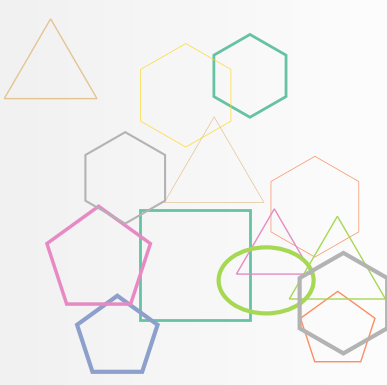[{"shape": "hexagon", "thickness": 2, "radius": 0.54, "center": [0.645, 0.803]}, {"shape": "square", "thickness": 2, "radius": 0.72, "center": [0.503, 0.312]}, {"shape": "hexagon", "thickness": 0.5, "radius": 0.65, "center": [0.813, 0.463]}, {"shape": "pentagon", "thickness": 1, "radius": 0.5, "center": [0.872, 0.142]}, {"shape": "pentagon", "thickness": 3, "radius": 0.55, "center": [0.303, 0.123]}, {"shape": "pentagon", "thickness": 2.5, "radius": 0.7, "center": [0.255, 0.324]}, {"shape": "triangle", "thickness": 1, "radius": 0.56, "center": [0.708, 0.345]}, {"shape": "oval", "thickness": 3, "radius": 0.61, "center": [0.687, 0.272]}, {"shape": "triangle", "thickness": 1, "radius": 0.72, "center": [0.871, 0.295]}, {"shape": "hexagon", "thickness": 0.5, "radius": 0.67, "center": [0.479, 0.752]}, {"shape": "triangle", "thickness": 1, "radius": 0.69, "center": [0.131, 0.813]}, {"shape": "triangle", "thickness": 0.5, "radius": 0.74, "center": [0.553, 0.548]}, {"shape": "hexagon", "thickness": 3, "radius": 0.65, "center": [0.886, 0.213]}, {"shape": "hexagon", "thickness": 1.5, "radius": 0.59, "center": [0.323, 0.538]}]